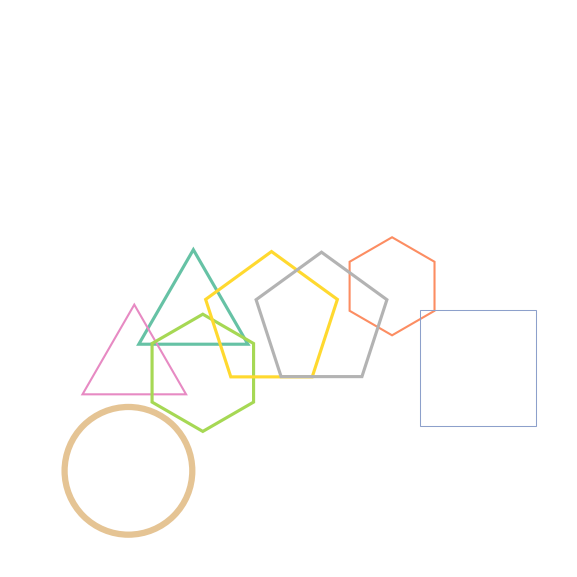[{"shape": "triangle", "thickness": 1.5, "radius": 0.55, "center": [0.335, 0.458]}, {"shape": "hexagon", "thickness": 1, "radius": 0.42, "center": [0.679, 0.503]}, {"shape": "square", "thickness": 0.5, "radius": 0.5, "center": [0.827, 0.362]}, {"shape": "triangle", "thickness": 1, "radius": 0.52, "center": [0.233, 0.368]}, {"shape": "hexagon", "thickness": 1.5, "radius": 0.51, "center": [0.351, 0.354]}, {"shape": "pentagon", "thickness": 1.5, "radius": 0.6, "center": [0.47, 0.444]}, {"shape": "circle", "thickness": 3, "radius": 0.55, "center": [0.222, 0.184]}, {"shape": "pentagon", "thickness": 1.5, "radius": 0.6, "center": [0.557, 0.443]}]